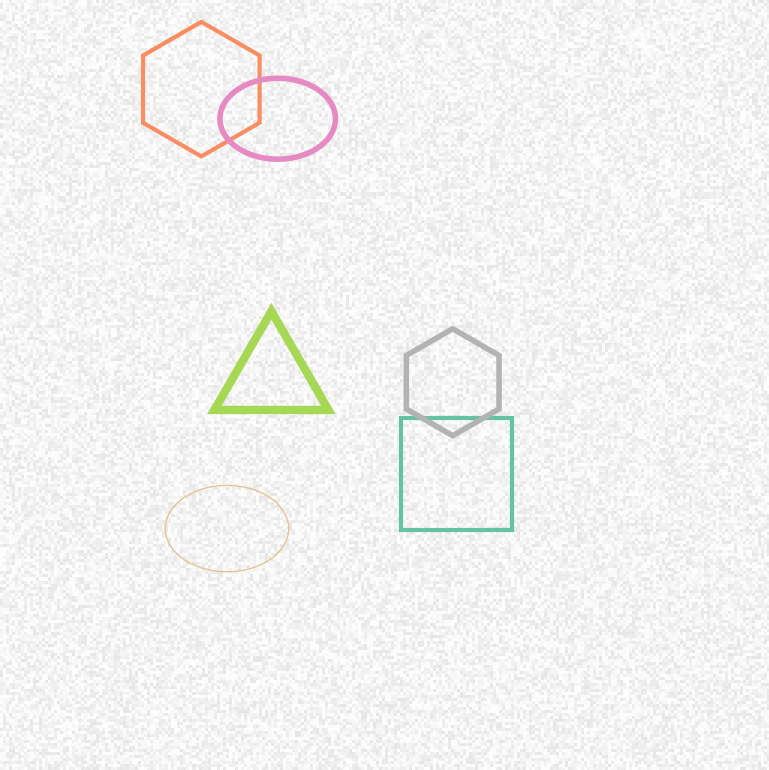[{"shape": "square", "thickness": 1.5, "radius": 0.36, "center": [0.593, 0.384]}, {"shape": "hexagon", "thickness": 1.5, "radius": 0.44, "center": [0.261, 0.884]}, {"shape": "oval", "thickness": 2, "radius": 0.38, "center": [0.361, 0.846]}, {"shape": "triangle", "thickness": 3, "radius": 0.43, "center": [0.353, 0.51]}, {"shape": "oval", "thickness": 0.5, "radius": 0.4, "center": [0.295, 0.314]}, {"shape": "hexagon", "thickness": 2, "radius": 0.35, "center": [0.588, 0.504]}]